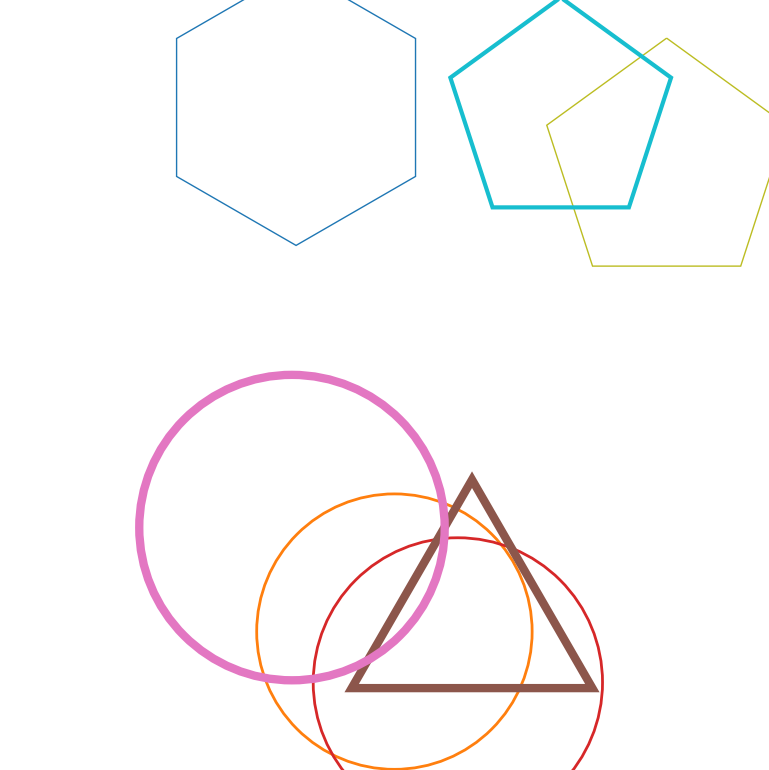[{"shape": "hexagon", "thickness": 0.5, "radius": 0.9, "center": [0.384, 0.86]}, {"shape": "circle", "thickness": 1, "radius": 0.89, "center": [0.512, 0.18]}, {"shape": "circle", "thickness": 1, "radius": 0.94, "center": [0.595, 0.114]}, {"shape": "triangle", "thickness": 3, "radius": 0.9, "center": [0.613, 0.197]}, {"shape": "circle", "thickness": 3, "radius": 0.99, "center": [0.379, 0.315]}, {"shape": "pentagon", "thickness": 0.5, "radius": 0.82, "center": [0.866, 0.787]}, {"shape": "pentagon", "thickness": 1.5, "radius": 0.75, "center": [0.728, 0.853]}]